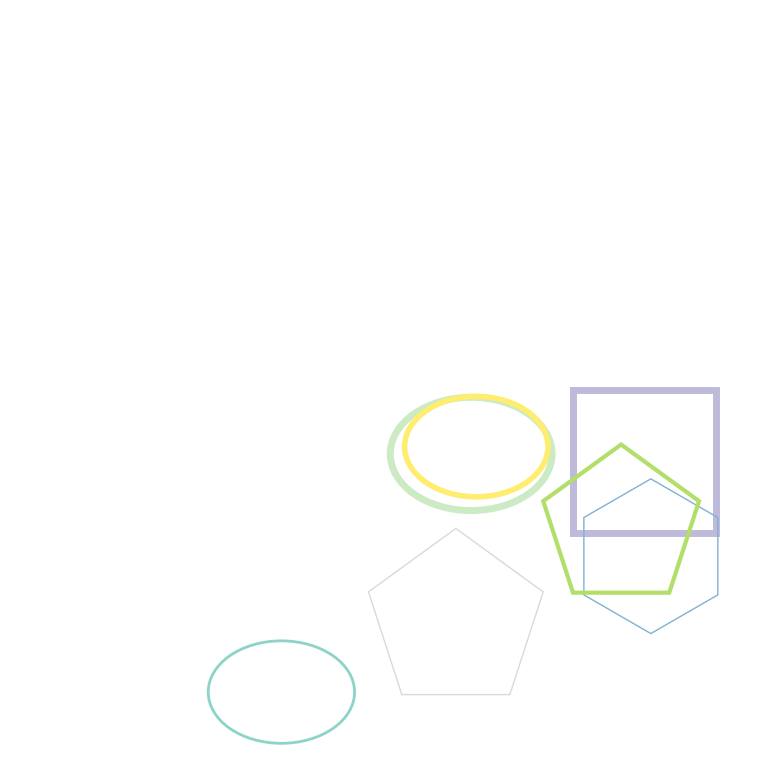[{"shape": "oval", "thickness": 1, "radius": 0.48, "center": [0.365, 0.101]}, {"shape": "square", "thickness": 2.5, "radius": 0.47, "center": [0.837, 0.401]}, {"shape": "hexagon", "thickness": 0.5, "radius": 0.5, "center": [0.845, 0.278]}, {"shape": "pentagon", "thickness": 1.5, "radius": 0.53, "center": [0.807, 0.316]}, {"shape": "pentagon", "thickness": 0.5, "radius": 0.6, "center": [0.592, 0.194]}, {"shape": "oval", "thickness": 2.5, "radius": 0.53, "center": [0.612, 0.41]}, {"shape": "oval", "thickness": 2, "radius": 0.47, "center": [0.619, 0.42]}]